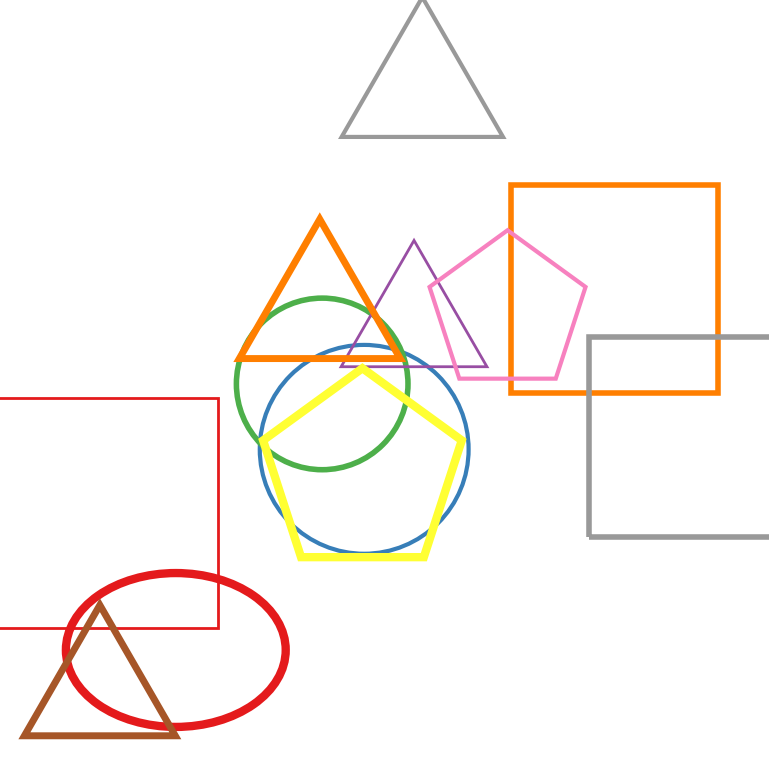[{"shape": "oval", "thickness": 3, "radius": 0.71, "center": [0.228, 0.156]}, {"shape": "square", "thickness": 1, "radius": 0.75, "center": [0.133, 0.334]}, {"shape": "circle", "thickness": 1.5, "radius": 0.68, "center": [0.473, 0.416]}, {"shape": "circle", "thickness": 2, "radius": 0.56, "center": [0.418, 0.501]}, {"shape": "triangle", "thickness": 1, "radius": 0.55, "center": [0.538, 0.578]}, {"shape": "triangle", "thickness": 2.5, "radius": 0.6, "center": [0.415, 0.595]}, {"shape": "square", "thickness": 2, "radius": 0.67, "center": [0.798, 0.625]}, {"shape": "pentagon", "thickness": 3, "radius": 0.68, "center": [0.471, 0.386]}, {"shape": "triangle", "thickness": 2.5, "radius": 0.57, "center": [0.13, 0.101]}, {"shape": "pentagon", "thickness": 1.5, "radius": 0.53, "center": [0.659, 0.594]}, {"shape": "square", "thickness": 2, "radius": 0.65, "center": [0.895, 0.432]}, {"shape": "triangle", "thickness": 1.5, "radius": 0.6, "center": [0.548, 0.883]}]